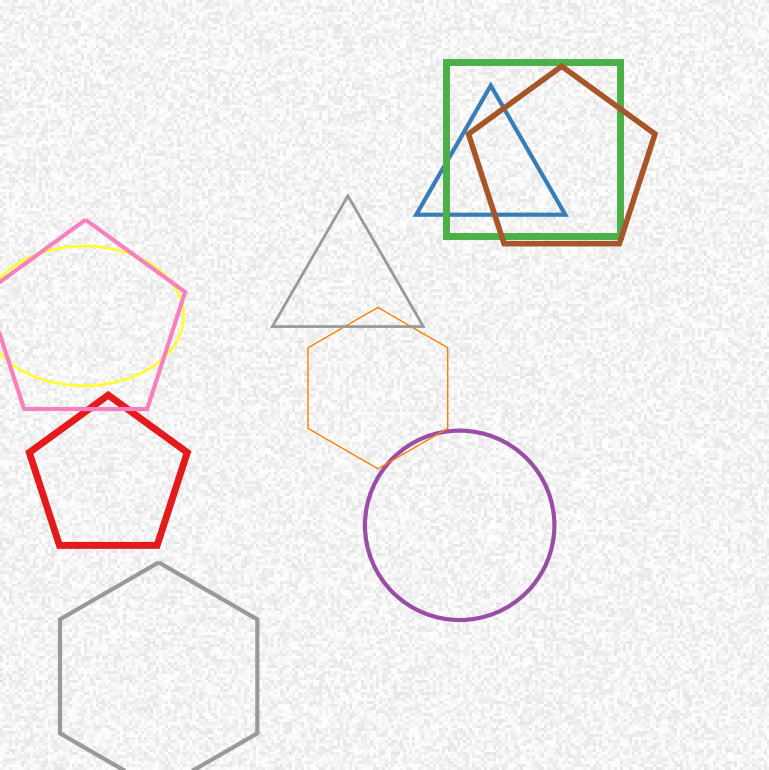[{"shape": "pentagon", "thickness": 2.5, "radius": 0.54, "center": [0.141, 0.379]}, {"shape": "triangle", "thickness": 1.5, "radius": 0.56, "center": [0.637, 0.777]}, {"shape": "square", "thickness": 2.5, "radius": 0.56, "center": [0.692, 0.806]}, {"shape": "circle", "thickness": 1.5, "radius": 0.62, "center": [0.597, 0.318]}, {"shape": "hexagon", "thickness": 0.5, "radius": 0.52, "center": [0.491, 0.496]}, {"shape": "oval", "thickness": 1, "radius": 0.65, "center": [0.109, 0.59]}, {"shape": "pentagon", "thickness": 2, "radius": 0.64, "center": [0.73, 0.787]}, {"shape": "pentagon", "thickness": 1.5, "radius": 0.68, "center": [0.111, 0.579]}, {"shape": "hexagon", "thickness": 1.5, "radius": 0.74, "center": [0.206, 0.122]}, {"shape": "triangle", "thickness": 1, "radius": 0.57, "center": [0.452, 0.633]}]